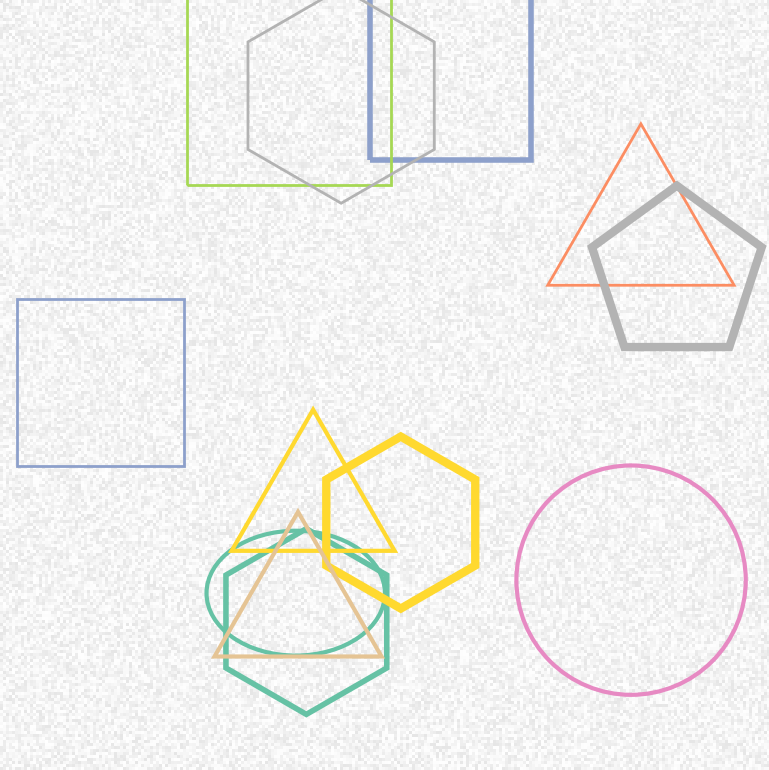[{"shape": "hexagon", "thickness": 2, "radius": 0.6, "center": [0.398, 0.193]}, {"shape": "oval", "thickness": 1.5, "radius": 0.58, "center": [0.384, 0.23]}, {"shape": "triangle", "thickness": 1, "radius": 0.7, "center": [0.832, 0.699]}, {"shape": "square", "thickness": 2, "radius": 0.52, "center": [0.585, 0.897]}, {"shape": "square", "thickness": 1, "radius": 0.54, "center": [0.131, 0.504]}, {"shape": "circle", "thickness": 1.5, "radius": 0.74, "center": [0.82, 0.247]}, {"shape": "square", "thickness": 1, "radius": 0.66, "center": [0.376, 0.892]}, {"shape": "hexagon", "thickness": 3, "radius": 0.56, "center": [0.52, 0.321]}, {"shape": "triangle", "thickness": 1.5, "radius": 0.61, "center": [0.407, 0.346]}, {"shape": "triangle", "thickness": 1.5, "radius": 0.63, "center": [0.387, 0.21]}, {"shape": "hexagon", "thickness": 1, "radius": 0.7, "center": [0.443, 0.876]}, {"shape": "pentagon", "thickness": 3, "radius": 0.58, "center": [0.879, 0.643]}]